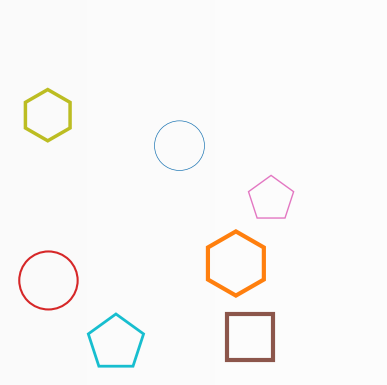[{"shape": "circle", "thickness": 0.5, "radius": 0.32, "center": [0.463, 0.622]}, {"shape": "hexagon", "thickness": 3, "radius": 0.42, "center": [0.609, 0.316]}, {"shape": "circle", "thickness": 1.5, "radius": 0.38, "center": [0.125, 0.272]}, {"shape": "square", "thickness": 3, "radius": 0.3, "center": [0.646, 0.125]}, {"shape": "pentagon", "thickness": 1, "radius": 0.31, "center": [0.7, 0.483]}, {"shape": "hexagon", "thickness": 2.5, "radius": 0.33, "center": [0.123, 0.701]}, {"shape": "pentagon", "thickness": 2, "radius": 0.37, "center": [0.299, 0.109]}]